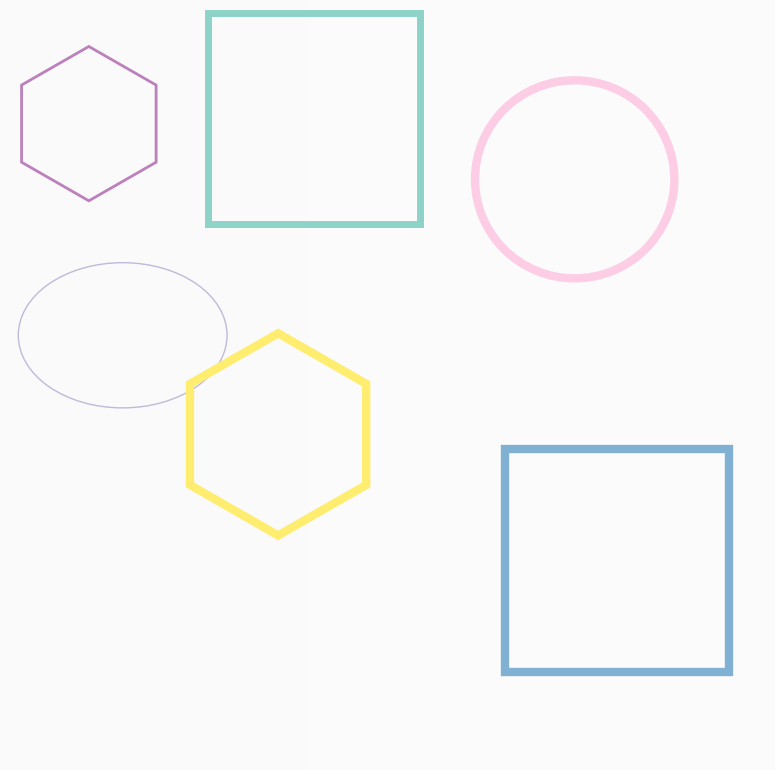[{"shape": "square", "thickness": 2.5, "radius": 0.68, "center": [0.405, 0.846]}, {"shape": "oval", "thickness": 0.5, "radius": 0.67, "center": [0.158, 0.565]}, {"shape": "square", "thickness": 3, "radius": 0.72, "center": [0.797, 0.272]}, {"shape": "circle", "thickness": 3, "radius": 0.64, "center": [0.742, 0.767]}, {"shape": "hexagon", "thickness": 1, "radius": 0.5, "center": [0.115, 0.839]}, {"shape": "hexagon", "thickness": 3, "radius": 0.66, "center": [0.359, 0.436]}]